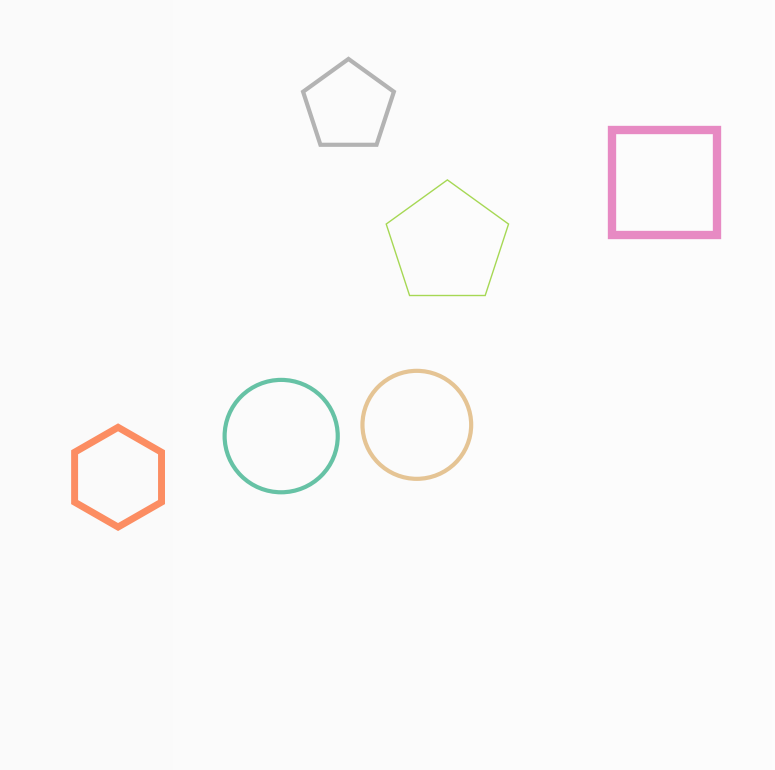[{"shape": "circle", "thickness": 1.5, "radius": 0.36, "center": [0.363, 0.434]}, {"shape": "hexagon", "thickness": 2.5, "radius": 0.32, "center": [0.152, 0.38]}, {"shape": "square", "thickness": 3, "radius": 0.34, "center": [0.858, 0.763]}, {"shape": "pentagon", "thickness": 0.5, "radius": 0.41, "center": [0.577, 0.683]}, {"shape": "circle", "thickness": 1.5, "radius": 0.35, "center": [0.538, 0.448]}, {"shape": "pentagon", "thickness": 1.5, "radius": 0.31, "center": [0.45, 0.862]}]